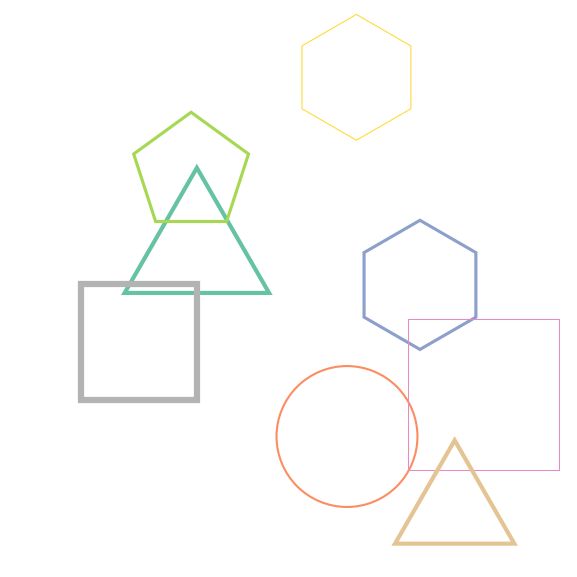[{"shape": "triangle", "thickness": 2, "radius": 0.72, "center": [0.341, 0.564]}, {"shape": "circle", "thickness": 1, "radius": 0.61, "center": [0.601, 0.243]}, {"shape": "hexagon", "thickness": 1.5, "radius": 0.56, "center": [0.727, 0.506]}, {"shape": "square", "thickness": 0.5, "radius": 0.65, "center": [0.837, 0.316]}, {"shape": "pentagon", "thickness": 1.5, "radius": 0.52, "center": [0.331, 0.7]}, {"shape": "hexagon", "thickness": 0.5, "radius": 0.54, "center": [0.617, 0.865]}, {"shape": "triangle", "thickness": 2, "radius": 0.6, "center": [0.787, 0.117]}, {"shape": "square", "thickness": 3, "radius": 0.5, "center": [0.24, 0.407]}]